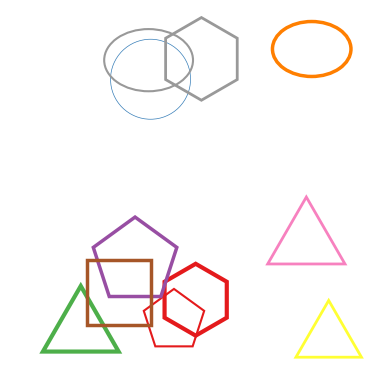[{"shape": "hexagon", "thickness": 3, "radius": 0.47, "center": [0.508, 0.222]}, {"shape": "pentagon", "thickness": 1.5, "radius": 0.41, "center": [0.452, 0.167]}, {"shape": "circle", "thickness": 0.5, "radius": 0.52, "center": [0.391, 0.794]}, {"shape": "triangle", "thickness": 3, "radius": 0.57, "center": [0.21, 0.144]}, {"shape": "pentagon", "thickness": 2.5, "radius": 0.57, "center": [0.351, 0.322]}, {"shape": "oval", "thickness": 2.5, "radius": 0.51, "center": [0.81, 0.873]}, {"shape": "triangle", "thickness": 2, "radius": 0.49, "center": [0.854, 0.121]}, {"shape": "square", "thickness": 2.5, "radius": 0.42, "center": [0.309, 0.241]}, {"shape": "triangle", "thickness": 2, "radius": 0.58, "center": [0.796, 0.372]}, {"shape": "oval", "thickness": 1.5, "radius": 0.58, "center": [0.386, 0.844]}, {"shape": "hexagon", "thickness": 2, "radius": 0.54, "center": [0.523, 0.847]}]